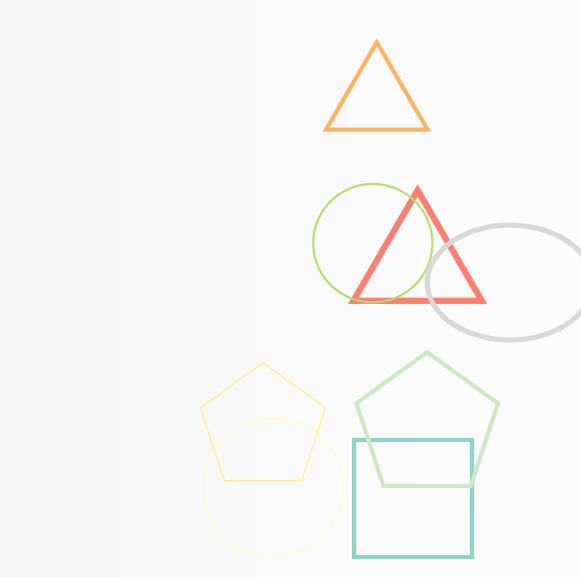[{"shape": "square", "thickness": 2, "radius": 0.51, "center": [0.711, 0.135]}, {"shape": "circle", "thickness": 0.5, "radius": 0.6, "center": [0.47, 0.155]}, {"shape": "triangle", "thickness": 3, "radius": 0.64, "center": [0.719, 0.542]}, {"shape": "triangle", "thickness": 2, "radius": 0.5, "center": [0.648, 0.825]}, {"shape": "circle", "thickness": 1, "radius": 0.51, "center": [0.641, 0.578]}, {"shape": "oval", "thickness": 2.5, "radius": 0.71, "center": [0.877, 0.51]}, {"shape": "pentagon", "thickness": 2, "radius": 0.64, "center": [0.735, 0.261]}, {"shape": "pentagon", "thickness": 0.5, "radius": 0.56, "center": [0.453, 0.258]}]